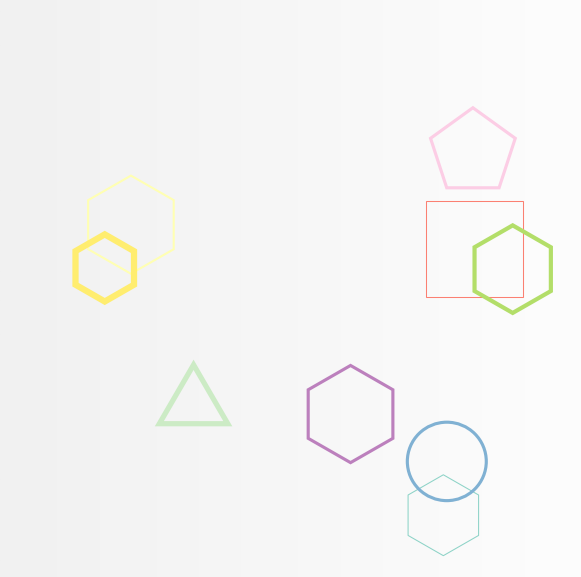[{"shape": "hexagon", "thickness": 0.5, "radius": 0.35, "center": [0.763, 0.107]}, {"shape": "hexagon", "thickness": 1, "radius": 0.42, "center": [0.225, 0.61]}, {"shape": "square", "thickness": 0.5, "radius": 0.42, "center": [0.817, 0.568]}, {"shape": "circle", "thickness": 1.5, "radius": 0.34, "center": [0.769, 0.2]}, {"shape": "hexagon", "thickness": 2, "radius": 0.38, "center": [0.882, 0.533]}, {"shape": "pentagon", "thickness": 1.5, "radius": 0.38, "center": [0.814, 0.736]}, {"shape": "hexagon", "thickness": 1.5, "radius": 0.42, "center": [0.603, 0.282]}, {"shape": "triangle", "thickness": 2.5, "radius": 0.34, "center": [0.333, 0.299]}, {"shape": "hexagon", "thickness": 3, "radius": 0.29, "center": [0.18, 0.535]}]